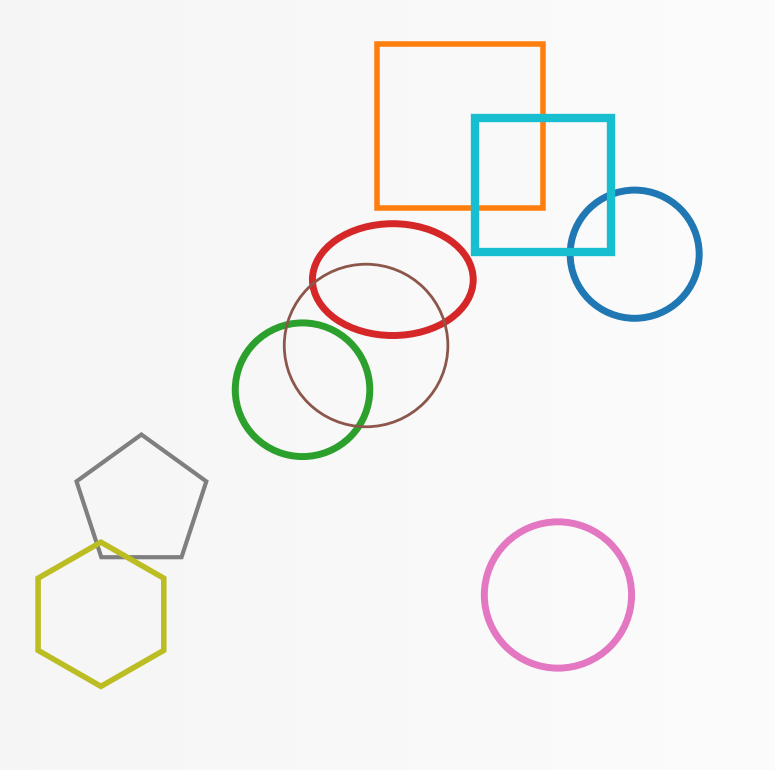[{"shape": "circle", "thickness": 2.5, "radius": 0.42, "center": [0.819, 0.67]}, {"shape": "square", "thickness": 2, "radius": 0.54, "center": [0.594, 0.836]}, {"shape": "circle", "thickness": 2.5, "radius": 0.43, "center": [0.39, 0.494]}, {"shape": "oval", "thickness": 2.5, "radius": 0.52, "center": [0.507, 0.637]}, {"shape": "circle", "thickness": 1, "radius": 0.53, "center": [0.472, 0.551]}, {"shape": "circle", "thickness": 2.5, "radius": 0.48, "center": [0.72, 0.227]}, {"shape": "pentagon", "thickness": 1.5, "radius": 0.44, "center": [0.182, 0.348]}, {"shape": "hexagon", "thickness": 2, "radius": 0.47, "center": [0.13, 0.202]}, {"shape": "square", "thickness": 3, "radius": 0.44, "center": [0.701, 0.76]}]